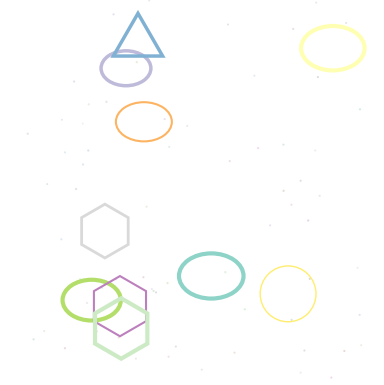[{"shape": "oval", "thickness": 3, "radius": 0.42, "center": [0.549, 0.283]}, {"shape": "oval", "thickness": 3, "radius": 0.41, "center": [0.865, 0.875]}, {"shape": "oval", "thickness": 2.5, "radius": 0.32, "center": [0.327, 0.823]}, {"shape": "triangle", "thickness": 2.5, "radius": 0.37, "center": [0.358, 0.891]}, {"shape": "oval", "thickness": 1.5, "radius": 0.36, "center": [0.374, 0.684]}, {"shape": "oval", "thickness": 3, "radius": 0.38, "center": [0.238, 0.22]}, {"shape": "hexagon", "thickness": 2, "radius": 0.35, "center": [0.272, 0.4]}, {"shape": "hexagon", "thickness": 1.5, "radius": 0.39, "center": [0.312, 0.205]}, {"shape": "hexagon", "thickness": 3, "radius": 0.39, "center": [0.315, 0.147]}, {"shape": "circle", "thickness": 1, "radius": 0.36, "center": [0.748, 0.237]}]